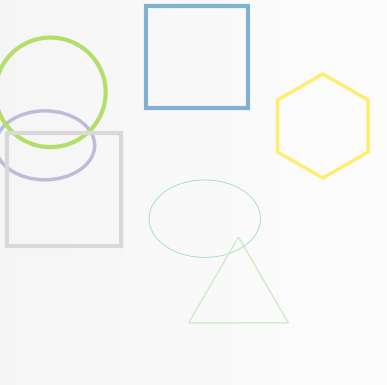[{"shape": "oval", "thickness": 0.5, "radius": 0.72, "center": [0.528, 0.432]}, {"shape": "oval", "thickness": 2.5, "radius": 0.64, "center": [0.116, 0.622]}, {"shape": "square", "thickness": 3, "radius": 0.66, "center": [0.508, 0.851]}, {"shape": "circle", "thickness": 3, "radius": 0.71, "center": [0.13, 0.76]}, {"shape": "square", "thickness": 3, "radius": 0.74, "center": [0.166, 0.508]}, {"shape": "triangle", "thickness": 1, "radius": 0.74, "center": [0.616, 0.236]}, {"shape": "hexagon", "thickness": 2.5, "radius": 0.68, "center": [0.833, 0.673]}]